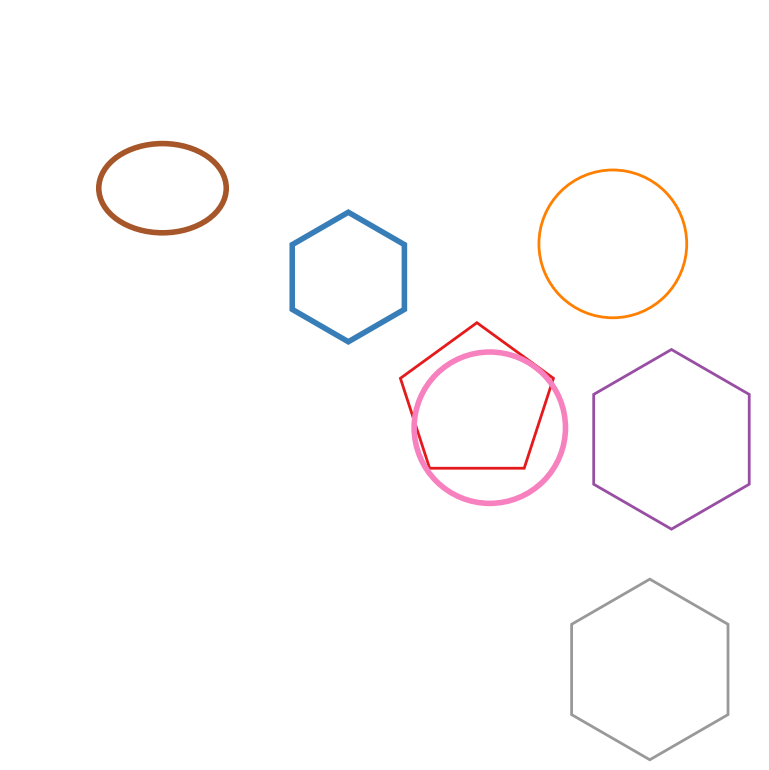[{"shape": "pentagon", "thickness": 1, "radius": 0.52, "center": [0.619, 0.476]}, {"shape": "hexagon", "thickness": 2, "radius": 0.42, "center": [0.452, 0.64]}, {"shape": "hexagon", "thickness": 1, "radius": 0.58, "center": [0.872, 0.429]}, {"shape": "circle", "thickness": 1, "radius": 0.48, "center": [0.796, 0.683]}, {"shape": "oval", "thickness": 2, "radius": 0.41, "center": [0.211, 0.756]}, {"shape": "circle", "thickness": 2, "radius": 0.49, "center": [0.636, 0.445]}, {"shape": "hexagon", "thickness": 1, "radius": 0.59, "center": [0.844, 0.131]}]